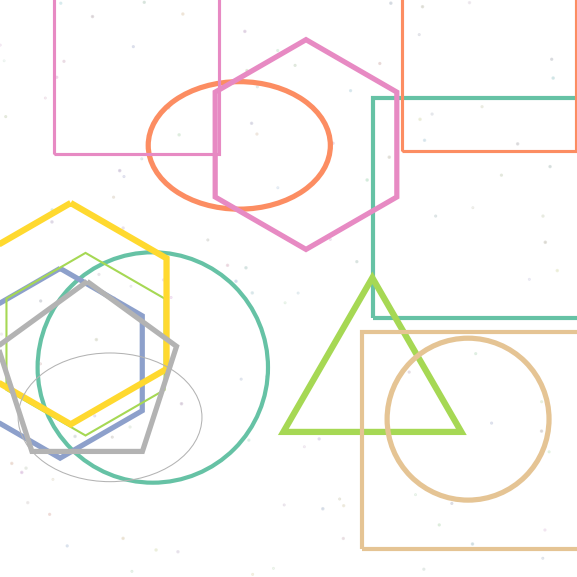[{"shape": "square", "thickness": 2, "radius": 0.95, "center": [0.836, 0.639]}, {"shape": "circle", "thickness": 2, "radius": 1.0, "center": [0.265, 0.363]}, {"shape": "square", "thickness": 1.5, "radius": 0.75, "center": [0.847, 0.889]}, {"shape": "oval", "thickness": 2.5, "radius": 0.79, "center": [0.414, 0.747]}, {"shape": "hexagon", "thickness": 2.5, "radius": 0.82, "center": [0.104, 0.37]}, {"shape": "square", "thickness": 1.5, "radius": 0.71, "center": [0.236, 0.876]}, {"shape": "hexagon", "thickness": 2.5, "radius": 0.91, "center": [0.53, 0.749]}, {"shape": "triangle", "thickness": 3, "radius": 0.89, "center": [0.645, 0.34]}, {"shape": "hexagon", "thickness": 1, "radius": 0.79, "center": [0.148, 0.403]}, {"shape": "hexagon", "thickness": 3, "radius": 0.96, "center": [0.122, 0.456]}, {"shape": "circle", "thickness": 2.5, "radius": 0.7, "center": [0.811, 0.273]}, {"shape": "square", "thickness": 2, "radius": 0.94, "center": [0.815, 0.236]}, {"shape": "oval", "thickness": 0.5, "radius": 0.8, "center": [0.191, 0.276]}, {"shape": "pentagon", "thickness": 2.5, "radius": 0.81, "center": [0.151, 0.349]}]